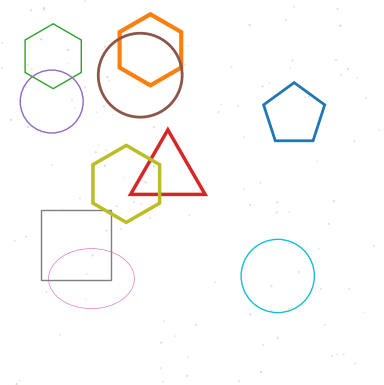[{"shape": "pentagon", "thickness": 2, "radius": 0.42, "center": [0.764, 0.702]}, {"shape": "hexagon", "thickness": 3, "radius": 0.46, "center": [0.391, 0.871]}, {"shape": "hexagon", "thickness": 1, "radius": 0.42, "center": [0.138, 0.854]}, {"shape": "triangle", "thickness": 2.5, "radius": 0.56, "center": [0.436, 0.551]}, {"shape": "circle", "thickness": 1, "radius": 0.41, "center": [0.134, 0.736]}, {"shape": "circle", "thickness": 2, "radius": 0.54, "center": [0.364, 0.805]}, {"shape": "oval", "thickness": 0.5, "radius": 0.56, "center": [0.238, 0.276]}, {"shape": "square", "thickness": 1, "radius": 0.45, "center": [0.198, 0.363]}, {"shape": "hexagon", "thickness": 2.5, "radius": 0.5, "center": [0.328, 0.522]}, {"shape": "circle", "thickness": 1, "radius": 0.48, "center": [0.721, 0.283]}]